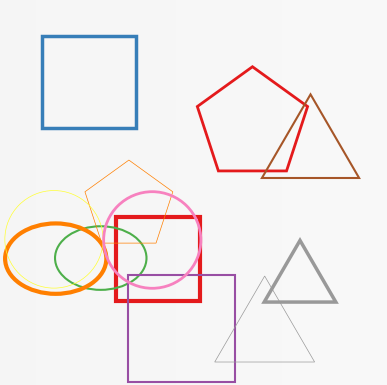[{"shape": "square", "thickness": 3, "radius": 0.54, "center": [0.408, 0.327]}, {"shape": "pentagon", "thickness": 2, "radius": 0.75, "center": [0.652, 0.677]}, {"shape": "square", "thickness": 2.5, "radius": 0.6, "center": [0.229, 0.787]}, {"shape": "oval", "thickness": 1.5, "radius": 0.59, "center": [0.26, 0.33]}, {"shape": "square", "thickness": 1.5, "radius": 0.69, "center": [0.469, 0.146]}, {"shape": "pentagon", "thickness": 0.5, "radius": 0.6, "center": [0.333, 0.465]}, {"shape": "oval", "thickness": 3, "radius": 0.65, "center": [0.144, 0.328]}, {"shape": "circle", "thickness": 0.5, "radius": 0.63, "center": [0.139, 0.378]}, {"shape": "triangle", "thickness": 1.5, "radius": 0.72, "center": [0.801, 0.61]}, {"shape": "circle", "thickness": 2, "radius": 0.63, "center": [0.393, 0.377]}, {"shape": "triangle", "thickness": 0.5, "radius": 0.74, "center": [0.683, 0.134]}, {"shape": "triangle", "thickness": 2.5, "radius": 0.53, "center": [0.774, 0.269]}]